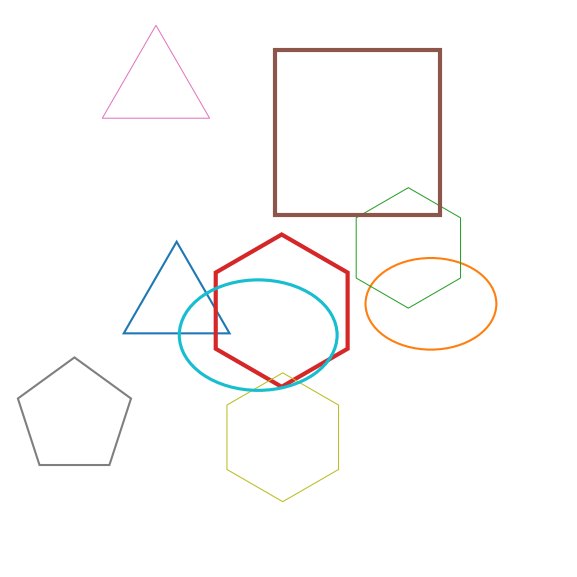[{"shape": "triangle", "thickness": 1, "radius": 0.53, "center": [0.306, 0.475]}, {"shape": "oval", "thickness": 1, "radius": 0.57, "center": [0.746, 0.473]}, {"shape": "hexagon", "thickness": 0.5, "radius": 0.52, "center": [0.707, 0.57]}, {"shape": "hexagon", "thickness": 2, "radius": 0.66, "center": [0.488, 0.461]}, {"shape": "square", "thickness": 2, "radius": 0.72, "center": [0.62, 0.77]}, {"shape": "triangle", "thickness": 0.5, "radius": 0.54, "center": [0.27, 0.848]}, {"shape": "pentagon", "thickness": 1, "radius": 0.51, "center": [0.129, 0.277]}, {"shape": "hexagon", "thickness": 0.5, "radius": 0.56, "center": [0.49, 0.242]}, {"shape": "oval", "thickness": 1.5, "radius": 0.68, "center": [0.447, 0.419]}]